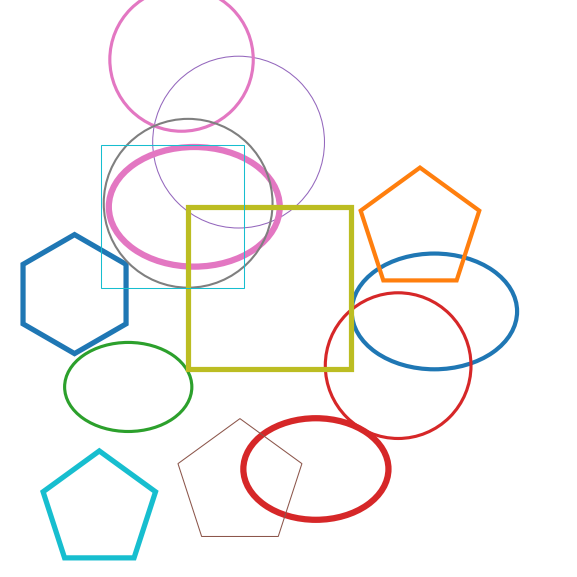[{"shape": "oval", "thickness": 2, "radius": 0.72, "center": [0.752, 0.46]}, {"shape": "hexagon", "thickness": 2.5, "radius": 0.52, "center": [0.129, 0.49]}, {"shape": "pentagon", "thickness": 2, "radius": 0.54, "center": [0.727, 0.601]}, {"shape": "oval", "thickness": 1.5, "radius": 0.55, "center": [0.222, 0.329]}, {"shape": "circle", "thickness": 1.5, "radius": 0.63, "center": [0.689, 0.366]}, {"shape": "oval", "thickness": 3, "radius": 0.63, "center": [0.547, 0.187]}, {"shape": "circle", "thickness": 0.5, "radius": 0.74, "center": [0.413, 0.753]}, {"shape": "pentagon", "thickness": 0.5, "radius": 0.56, "center": [0.415, 0.161]}, {"shape": "oval", "thickness": 3, "radius": 0.74, "center": [0.336, 0.641]}, {"shape": "circle", "thickness": 1.5, "radius": 0.62, "center": [0.314, 0.896]}, {"shape": "circle", "thickness": 1, "radius": 0.73, "center": [0.326, 0.647]}, {"shape": "square", "thickness": 2.5, "radius": 0.7, "center": [0.467, 0.5]}, {"shape": "square", "thickness": 0.5, "radius": 0.62, "center": [0.298, 0.623]}, {"shape": "pentagon", "thickness": 2.5, "radius": 0.51, "center": [0.172, 0.116]}]